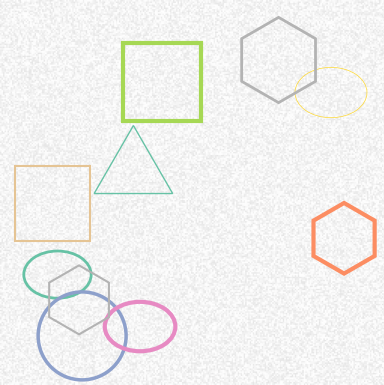[{"shape": "oval", "thickness": 2, "radius": 0.44, "center": [0.149, 0.287]}, {"shape": "triangle", "thickness": 1, "radius": 0.59, "center": [0.347, 0.556]}, {"shape": "hexagon", "thickness": 3, "radius": 0.46, "center": [0.894, 0.381]}, {"shape": "circle", "thickness": 2.5, "radius": 0.57, "center": [0.213, 0.128]}, {"shape": "oval", "thickness": 3, "radius": 0.46, "center": [0.364, 0.152]}, {"shape": "square", "thickness": 3, "radius": 0.5, "center": [0.421, 0.787]}, {"shape": "oval", "thickness": 0.5, "radius": 0.47, "center": [0.86, 0.76]}, {"shape": "square", "thickness": 1.5, "radius": 0.49, "center": [0.136, 0.472]}, {"shape": "hexagon", "thickness": 2, "radius": 0.55, "center": [0.724, 0.844]}, {"shape": "hexagon", "thickness": 1.5, "radius": 0.45, "center": [0.205, 0.221]}]